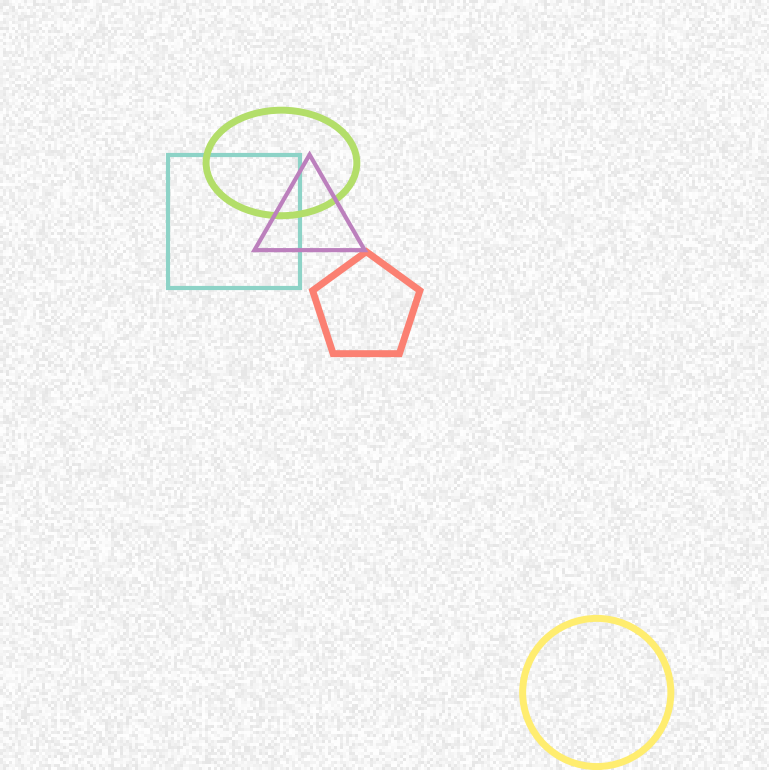[{"shape": "square", "thickness": 1.5, "radius": 0.43, "center": [0.304, 0.712]}, {"shape": "pentagon", "thickness": 2.5, "radius": 0.37, "center": [0.476, 0.6]}, {"shape": "oval", "thickness": 2.5, "radius": 0.49, "center": [0.366, 0.788]}, {"shape": "triangle", "thickness": 1.5, "radius": 0.41, "center": [0.402, 0.716]}, {"shape": "circle", "thickness": 2.5, "radius": 0.48, "center": [0.775, 0.101]}]